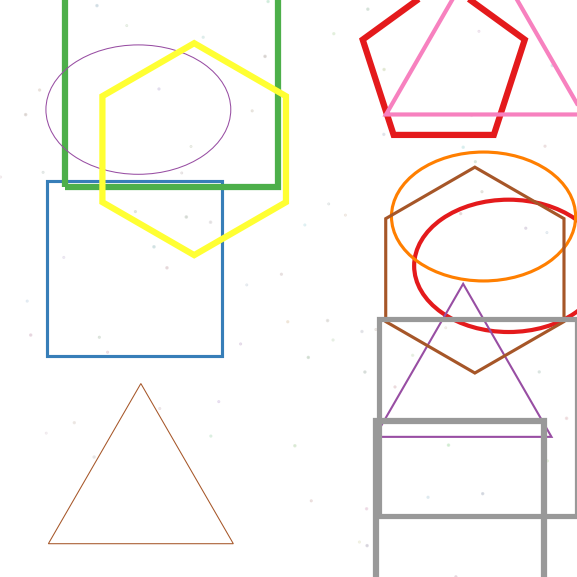[{"shape": "pentagon", "thickness": 3, "radius": 0.74, "center": [0.768, 0.885]}, {"shape": "oval", "thickness": 2, "radius": 0.82, "center": [0.881, 0.539]}, {"shape": "square", "thickness": 1.5, "radius": 0.76, "center": [0.234, 0.534]}, {"shape": "square", "thickness": 3, "radius": 0.92, "center": [0.297, 0.859]}, {"shape": "triangle", "thickness": 1, "radius": 0.88, "center": [0.802, 0.331]}, {"shape": "oval", "thickness": 0.5, "radius": 0.8, "center": [0.24, 0.809]}, {"shape": "oval", "thickness": 1.5, "radius": 0.8, "center": [0.837, 0.624]}, {"shape": "hexagon", "thickness": 3, "radius": 0.92, "center": [0.336, 0.741]}, {"shape": "triangle", "thickness": 0.5, "radius": 0.92, "center": [0.244, 0.15]}, {"shape": "hexagon", "thickness": 1.5, "radius": 0.89, "center": [0.822, 0.531]}, {"shape": "triangle", "thickness": 2, "radius": 0.99, "center": [0.839, 0.9]}, {"shape": "square", "thickness": 3, "radius": 0.72, "center": [0.797, 0.126]}, {"shape": "square", "thickness": 2.5, "radius": 0.86, "center": [0.828, 0.276]}]